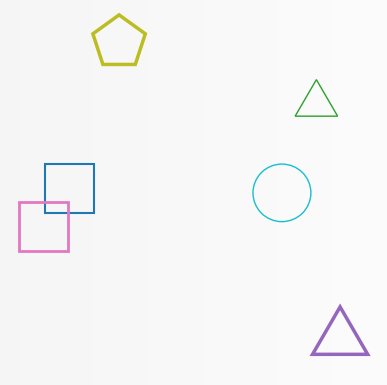[{"shape": "square", "thickness": 1.5, "radius": 0.32, "center": [0.179, 0.511]}, {"shape": "triangle", "thickness": 1, "radius": 0.32, "center": [0.816, 0.73]}, {"shape": "triangle", "thickness": 2.5, "radius": 0.41, "center": [0.878, 0.121]}, {"shape": "square", "thickness": 2, "radius": 0.32, "center": [0.112, 0.412]}, {"shape": "pentagon", "thickness": 2.5, "radius": 0.36, "center": [0.307, 0.89]}, {"shape": "circle", "thickness": 1, "radius": 0.37, "center": [0.728, 0.499]}]